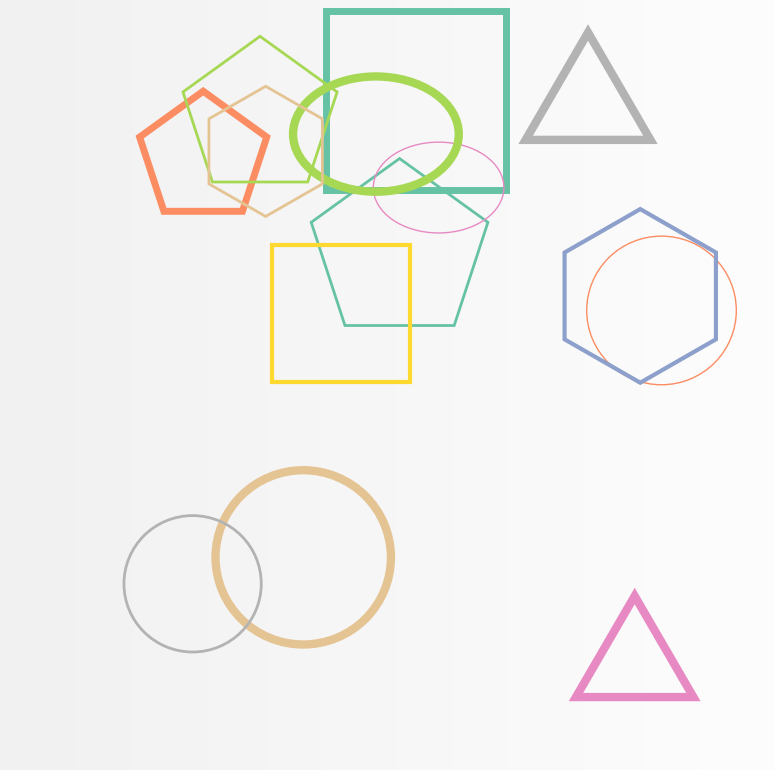[{"shape": "square", "thickness": 2.5, "radius": 0.58, "center": [0.537, 0.87]}, {"shape": "pentagon", "thickness": 1, "radius": 0.6, "center": [0.516, 0.674]}, {"shape": "pentagon", "thickness": 2.5, "radius": 0.43, "center": [0.262, 0.795]}, {"shape": "circle", "thickness": 0.5, "radius": 0.48, "center": [0.854, 0.597]}, {"shape": "hexagon", "thickness": 1.5, "radius": 0.56, "center": [0.826, 0.616]}, {"shape": "oval", "thickness": 0.5, "radius": 0.42, "center": [0.566, 0.756]}, {"shape": "triangle", "thickness": 3, "radius": 0.44, "center": [0.819, 0.138]}, {"shape": "pentagon", "thickness": 1, "radius": 0.52, "center": [0.336, 0.848]}, {"shape": "oval", "thickness": 3, "radius": 0.53, "center": [0.485, 0.826]}, {"shape": "square", "thickness": 1.5, "radius": 0.45, "center": [0.44, 0.593]}, {"shape": "circle", "thickness": 3, "radius": 0.57, "center": [0.391, 0.276]}, {"shape": "hexagon", "thickness": 1, "radius": 0.42, "center": [0.343, 0.803]}, {"shape": "triangle", "thickness": 3, "radius": 0.46, "center": [0.759, 0.865]}, {"shape": "circle", "thickness": 1, "radius": 0.44, "center": [0.249, 0.242]}]